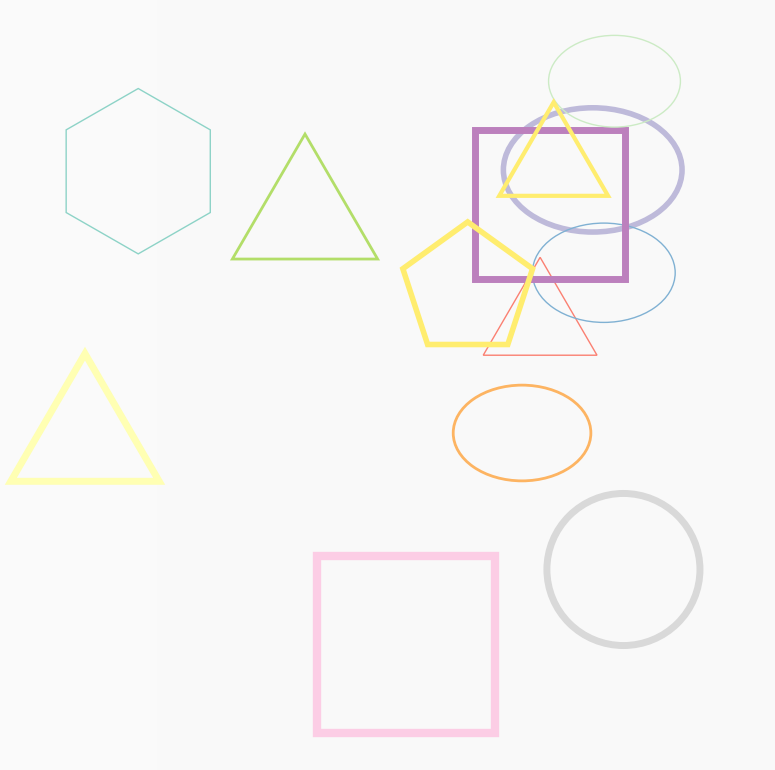[{"shape": "hexagon", "thickness": 0.5, "radius": 0.54, "center": [0.178, 0.778]}, {"shape": "triangle", "thickness": 2.5, "radius": 0.55, "center": [0.11, 0.43]}, {"shape": "oval", "thickness": 2, "radius": 0.58, "center": [0.765, 0.779]}, {"shape": "triangle", "thickness": 0.5, "radius": 0.42, "center": [0.697, 0.581]}, {"shape": "oval", "thickness": 0.5, "radius": 0.46, "center": [0.779, 0.646]}, {"shape": "oval", "thickness": 1, "radius": 0.44, "center": [0.674, 0.438]}, {"shape": "triangle", "thickness": 1, "radius": 0.54, "center": [0.394, 0.718]}, {"shape": "square", "thickness": 3, "radius": 0.58, "center": [0.524, 0.163]}, {"shape": "circle", "thickness": 2.5, "radius": 0.49, "center": [0.804, 0.26]}, {"shape": "square", "thickness": 2.5, "radius": 0.48, "center": [0.71, 0.734]}, {"shape": "oval", "thickness": 0.5, "radius": 0.43, "center": [0.793, 0.895]}, {"shape": "pentagon", "thickness": 2, "radius": 0.44, "center": [0.604, 0.624]}, {"shape": "triangle", "thickness": 1.5, "radius": 0.41, "center": [0.714, 0.786]}]